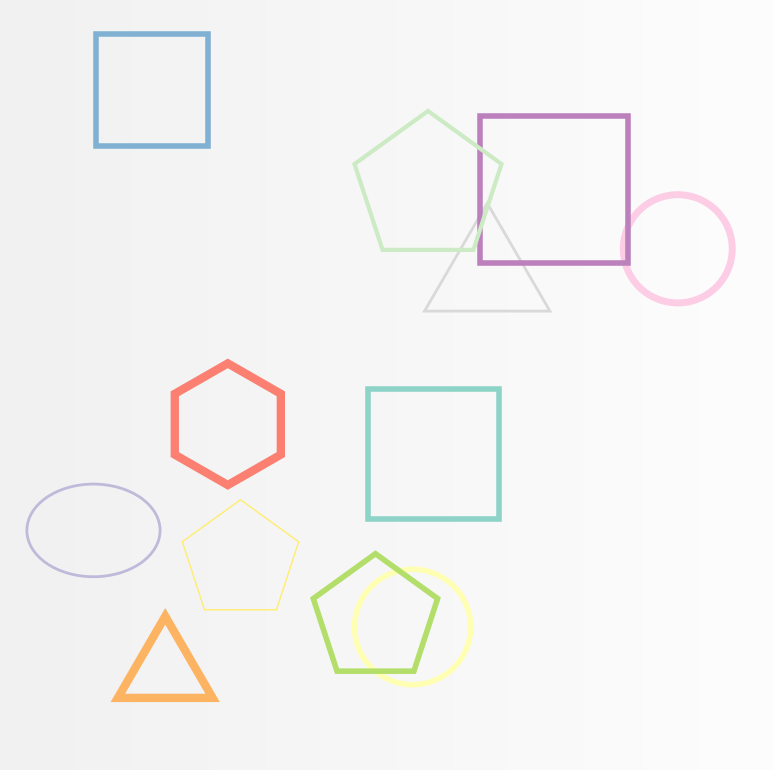[{"shape": "square", "thickness": 2, "radius": 0.42, "center": [0.56, 0.411]}, {"shape": "circle", "thickness": 2, "radius": 0.37, "center": [0.532, 0.186]}, {"shape": "oval", "thickness": 1, "radius": 0.43, "center": [0.121, 0.311]}, {"shape": "hexagon", "thickness": 3, "radius": 0.39, "center": [0.294, 0.449]}, {"shape": "square", "thickness": 2, "radius": 0.36, "center": [0.197, 0.883]}, {"shape": "triangle", "thickness": 3, "radius": 0.35, "center": [0.213, 0.129]}, {"shape": "pentagon", "thickness": 2, "radius": 0.42, "center": [0.484, 0.197]}, {"shape": "circle", "thickness": 2.5, "radius": 0.35, "center": [0.875, 0.677]}, {"shape": "triangle", "thickness": 1, "radius": 0.47, "center": [0.629, 0.643]}, {"shape": "square", "thickness": 2, "radius": 0.48, "center": [0.715, 0.754]}, {"shape": "pentagon", "thickness": 1.5, "radius": 0.5, "center": [0.552, 0.756]}, {"shape": "pentagon", "thickness": 0.5, "radius": 0.39, "center": [0.31, 0.272]}]